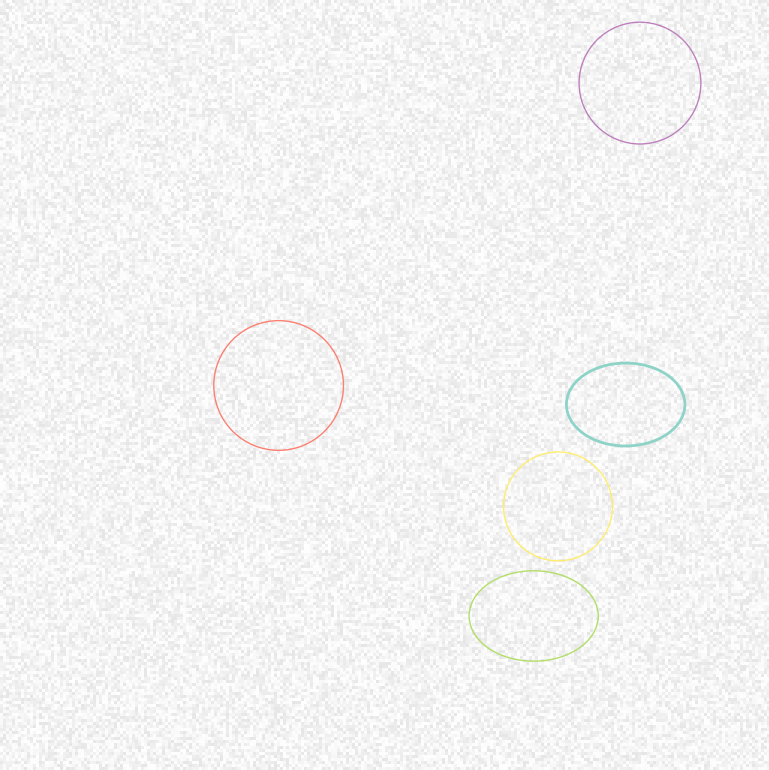[{"shape": "oval", "thickness": 1, "radius": 0.38, "center": [0.813, 0.475]}, {"shape": "circle", "thickness": 0.5, "radius": 0.42, "center": [0.362, 0.499]}, {"shape": "oval", "thickness": 0.5, "radius": 0.42, "center": [0.693, 0.2]}, {"shape": "circle", "thickness": 0.5, "radius": 0.4, "center": [0.831, 0.892]}, {"shape": "circle", "thickness": 0.5, "radius": 0.35, "center": [0.725, 0.342]}]